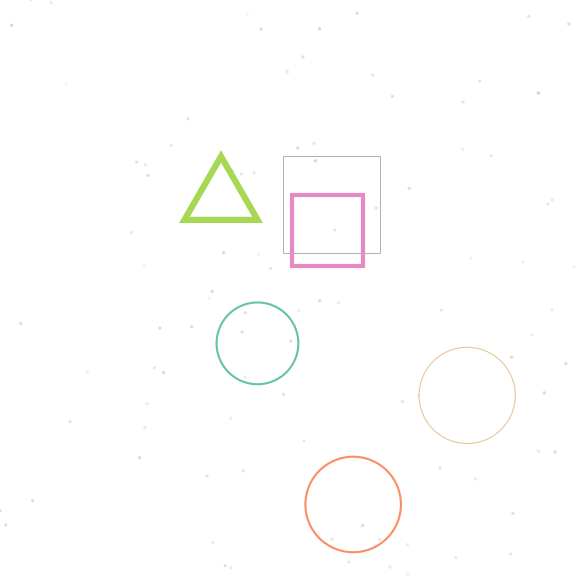[{"shape": "circle", "thickness": 1, "radius": 0.35, "center": [0.446, 0.405]}, {"shape": "circle", "thickness": 1, "radius": 0.41, "center": [0.612, 0.126]}, {"shape": "square", "thickness": 2, "radius": 0.31, "center": [0.567, 0.6]}, {"shape": "triangle", "thickness": 3, "radius": 0.37, "center": [0.383, 0.655]}, {"shape": "circle", "thickness": 0.5, "radius": 0.42, "center": [0.809, 0.314]}, {"shape": "square", "thickness": 0.5, "radius": 0.42, "center": [0.574, 0.645]}]